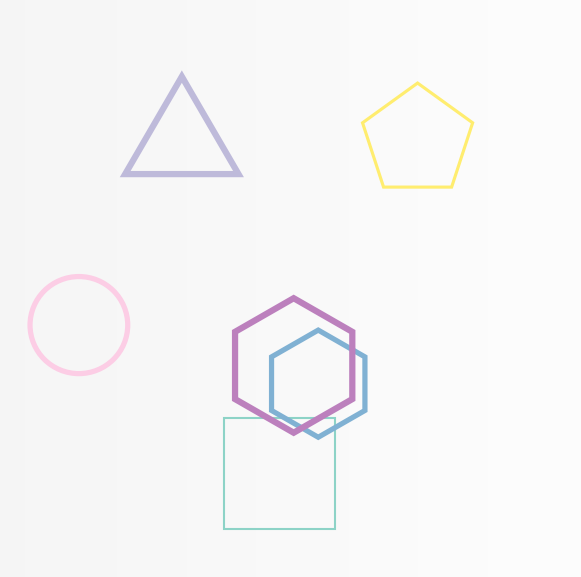[{"shape": "square", "thickness": 1, "radius": 0.48, "center": [0.481, 0.179]}, {"shape": "triangle", "thickness": 3, "radius": 0.56, "center": [0.313, 0.754]}, {"shape": "hexagon", "thickness": 2.5, "radius": 0.46, "center": [0.548, 0.335]}, {"shape": "circle", "thickness": 2.5, "radius": 0.42, "center": [0.136, 0.436]}, {"shape": "hexagon", "thickness": 3, "radius": 0.58, "center": [0.505, 0.366]}, {"shape": "pentagon", "thickness": 1.5, "radius": 0.5, "center": [0.718, 0.756]}]